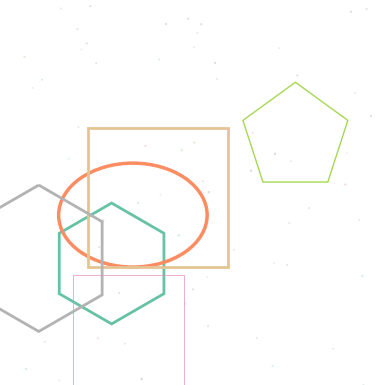[{"shape": "hexagon", "thickness": 2, "radius": 0.78, "center": [0.29, 0.316]}, {"shape": "oval", "thickness": 2.5, "radius": 0.96, "center": [0.345, 0.441]}, {"shape": "square", "thickness": 0.5, "radius": 0.72, "center": [0.335, 0.141]}, {"shape": "pentagon", "thickness": 1, "radius": 0.72, "center": [0.767, 0.643]}, {"shape": "square", "thickness": 2, "radius": 0.91, "center": [0.411, 0.488]}, {"shape": "hexagon", "thickness": 2, "radius": 0.95, "center": [0.101, 0.329]}]